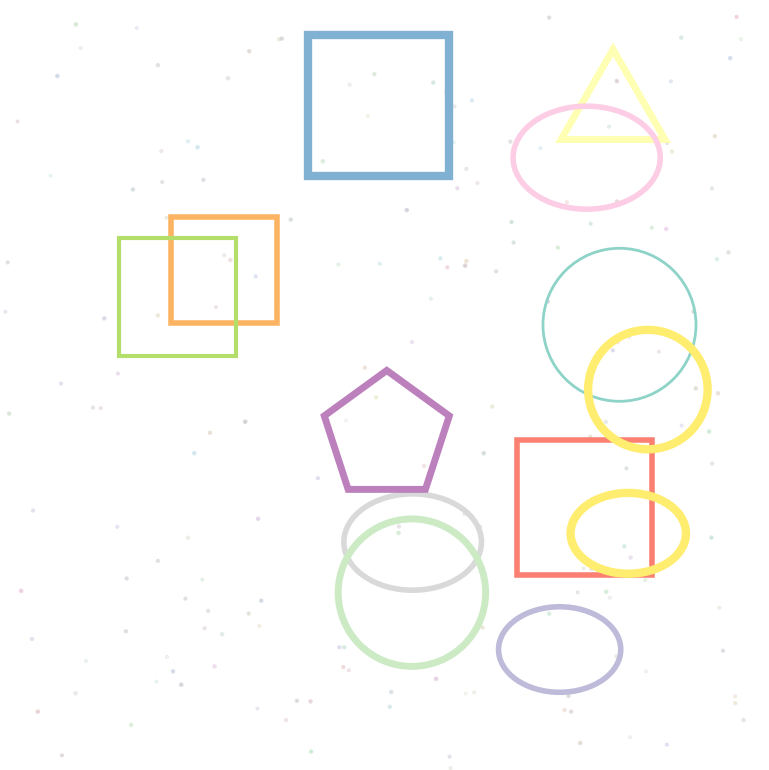[{"shape": "circle", "thickness": 1, "radius": 0.5, "center": [0.805, 0.578]}, {"shape": "triangle", "thickness": 2.5, "radius": 0.39, "center": [0.796, 0.858]}, {"shape": "oval", "thickness": 2, "radius": 0.4, "center": [0.727, 0.156]}, {"shape": "square", "thickness": 2, "radius": 0.44, "center": [0.759, 0.341]}, {"shape": "square", "thickness": 3, "radius": 0.46, "center": [0.492, 0.863]}, {"shape": "square", "thickness": 2, "radius": 0.35, "center": [0.291, 0.649]}, {"shape": "square", "thickness": 1.5, "radius": 0.38, "center": [0.23, 0.614]}, {"shape": "oval", "thickness": 2, "radius": 0.48, "center": [0.762, 0.795]}, {"shape": "oval", "thickness": 2, "radius": 0.45, "center": [0.536, 0.296]}, {"shape": "pentagon", "thickness": 2.5, "radius": 0.43, "center": [0.502, 0.434]}, {"shape": "circle", "thickness": 2.5, "radius": 0.48, "center": [0.535, 0.23]}, {"shape": "circle", "thickness": 3, "radius": 0.39, "center": [0.841, 0.494]}, {"shape": "oval", "thickness": 3, "radius": 0.37, "center": [0.816, 0.307]}]